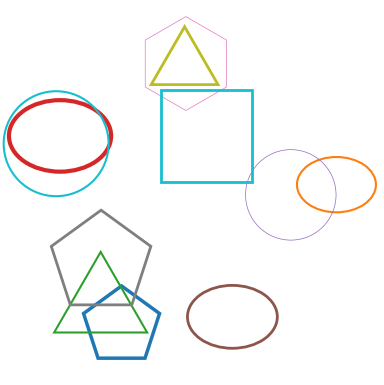[{"shape": "pentagon", "thickness": 2.5, "radius": 0.52, "center": [0.316, 0.154]}, {"shape": "oval", "thickness": 1.5, "radius": 0.51, "center": [0.874, 0.52]}, {"shape": "triangle", "thickness": 1.5, "radius": 0.7, "center": [0.261, 0.206]}, {"shape": "oval", "thickness": 3, "radius": 0.66, "center": [0.156, 0.647]}, {"shape": "circle", "thickness": 0.5, "radius": 0.59, "center": [0.755, 0.494]}, {"shape": "oval", "thickness": 2, "radius": 0.58, "center": [0.604, 0.177]}, {"shape": "hexagon", "thickness": 0.5, "radius": 0.61, "center": [0.483, 0.835]}, {"shape": "pentagon", "thickness": 2, "radius": 0.68, "center": [0.263, 0.318]}, {"shape": "triangle", "thickness": 2, "radius": 0.5, "center": [0.479, 0.83]}, {"shape": "square", "thickness": 2, "radius": 0.59, "center": [0.537, 0.647]}, {"shape": "circle", "thickness": 1.5, "radius": 0.68, "center": [0.146, 0.627]}]